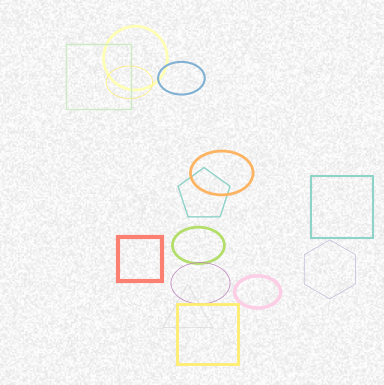[{"shape": "square", "thickness": 1.5, "radius": 0.4, "center": [0.887, 0.463]}, {"shape": "pentagon", "thickness": 1, "radius": 0.35, "center": [0.53, 0.494]}, {"shape": "circle", "thickness": 2, "radius": 0.41, "center": [0.352, 0.849]}, {"shape": "hexagon", "thickness": 0.5, "radius": 0.38, "center": [0.857, 0.3]}, {"shape": "square", "thickness": 3, "radius": 0.29, "center": [0.364, 0.328]}, {"shape": "oval", "thickness": 1.5, "radius": 0.3, "center": [0.471, 0.797]}, {"shape": "oval", "thickness": 2, "radius": 0.41, "center": [0.576, 0.551]}, {"shape": "oval", "thickness": 2, "radius": 0.34, "center": [0.515, 0.363]}, {"shape": "oval", "thickness": 2.5, "radius": 0.3, "center": [0.669, 0.242]}, {"shape": "triangle", "thickness": 0.5, "radius": 0.38, "center": [0.488, 0.187]}, {"shape": "oval", "thickness": 0.5, "radius": 0.38, "center": [0.521, 0.264]}, {"shape": "square", "thickness": 1, "radius": 0.43, "center": [0.256, 0.801]}, {"shape": "square", "thickness": 2, "radius": 0.39, "center": [0.539, 0.132]}, {"shape": "oval", "thickness": 0.5, "radius": 0.3, "center": [0.336, 0.786]}]